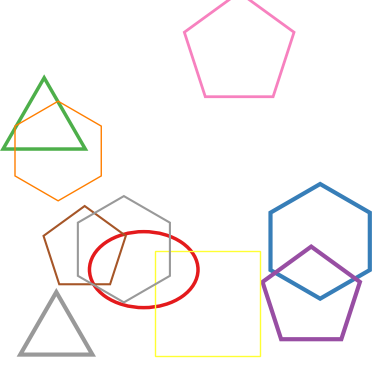[{"shape": "oval", "thickness": 2.5, "radius": 0.7, "center": [0.373, 0.3]}, {"shape": "hexagon", "thickness": 3, "radius": 0.74, "center": [0.832, 0.373]}, {"shape": "triangle", "thickness": 2.5, "radius": 0.62, "center": [0.115, 0.675]}, {"shape": "pentagon", "thickness": 3, "radius": 0.67, "center": [0.808, 0.227]}, {"shape": "hexagon", "thickness": 1, "radius": 0.65, "center": [0.151, 0.608]}, {"shape": "square", "thickness": 1, "radius": 0.69, "center": [0.539, 0.212]}, {"shape": "pentagon", "thickness": 1.5, "radius": 0.56, "center": [0.22, 0.353]}, {"shape": "pentagon", "thickness": 2, "radius": 0.75, "center": [0.621, 0.87]}, {"shape": "hexagon", "thickness": 1.5, "radius": 0.69, "center": [0.322, 0.353]}, {"shape": "triangle", "thickness": 3, "radius": 0.54, "center": [0.146, 0.133]}]